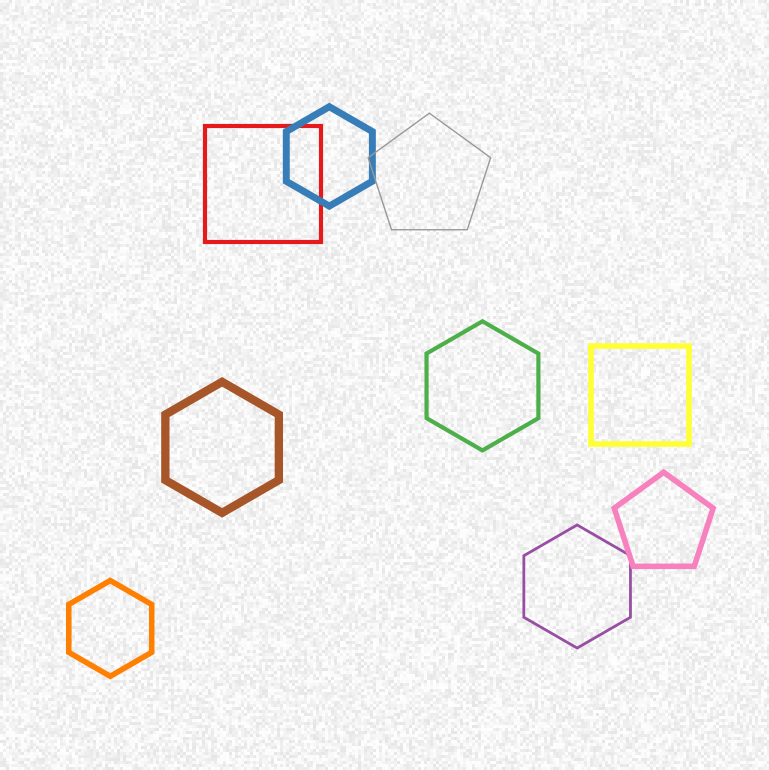[{"shape": "square", "thickness": 1.5, "radius": 0.38, "center": [0.341, 0.762]}, {"shape": "hexagon", "thickness": 2.5, "radius": 0.32, "center": [0.428, 0.797]}, {"shape": "hexagon", "thickness": 1.5, "radius": 0.42, "center": [0.627, 0.499]}, {"shape": "hexagon", "thickness": 1, "radius": 0.4, "center": [0.75, 0.238]}, {"shape": "hexagon", "thickness": 2, "radius": 0.31, "center": [0.143, 0.184]}, {"shape": "square", "thickness": 2, "radius": 0.32, "center": [0.831, 0.488]}, {"shape": "hexagon", "thickness": 3, "radius": 0.43, "center": [0.288, 0.419]}, {"shape": "pentagon", "thickness": 2, "radius": 0.34, "center": [0.862, 0.319]}, {"shape": "pentagon", "thickness": 0.5, "radius": 0.42, "center": [0.558, 0.769]}]